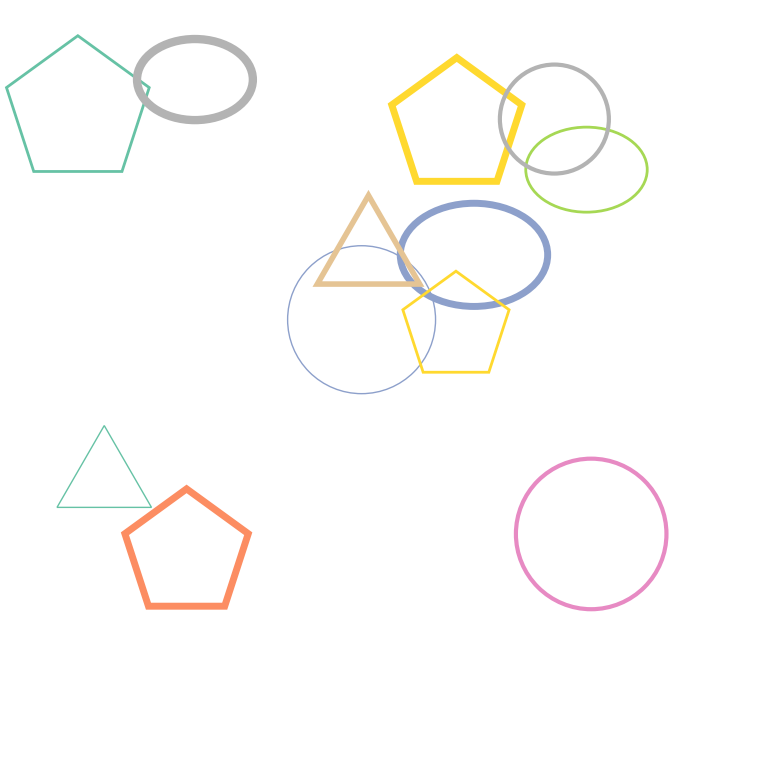[{"shape": "triangle", "thickness": 0.5, "radius": 0.35, "center": [0.135, 0.376]}, {"shape": "pentagon", "thickness": 1, "radius": 0.49, "center": [0.101, 0.856]}, {"shape": "pentagon", "thickness": 2.5, "radius": 0.42, "center": [0.242, 0.281]}, {"shape": "oval", "thickness": 2.5, "radius": 0.48, "center": [0.616, 0.669]}, {"shape": "circle", "thickness": 0.5, "radius": 0.48, "center": [0.47, 0.585]}, {"shape": "circle", "thickness": 1.5, "radius": 0.49, "center": [0.768, 0.307]}, {"shape": "oval", "thickness": 1, "radius": 0.39, "center": [0.762, 0.78]}, {"shape": "pentagon", "thickness": 2.5, "radius": 0.44, "center": [0.593, 0.836]}, {"shape": "pentagon", "thickness": 1, "radius": 0.36, "center": [0.592, 0.575]}, {"shape": "triangle", "thickness": 2, "radius": 0.38, "center": [0.479, 0.669]}, {"shape": "oval", "thickness": 3, "radius": 0.38, "center": [0.253, 0.897]}, {"shape": "circle", "thickness": 1.5, "radius": 0.35, "center": [0.72, 0.845]}]